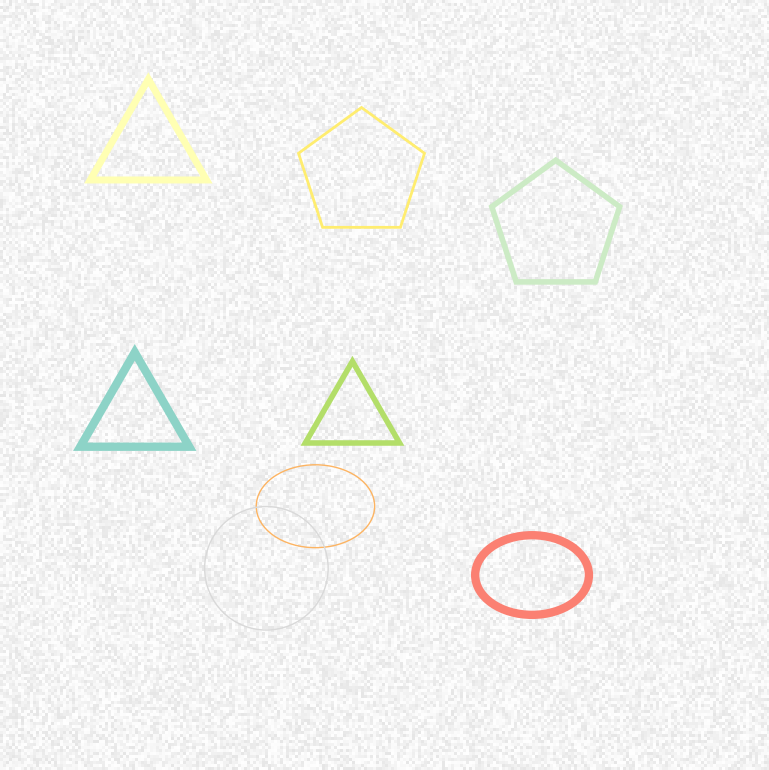[{"shape": "triangle", "thickness": 3, "radius": 0.41, "center": [0.175, 0.461]}, {"shape": "triangle", "thickness": 2.5, "radius": 0.44, "center": [0.193, 0.81]}, {"shape": "oval", "thickness": 3, "radius": 0.37, "center": [0.691, 0.253]}, {"shape": "oval", "thickness": 0.5, "radius": 0.38, "center": [0.41, 0.343]}, {"shape": "triangle", "thickness": 2, "radius": 0.35, "center": [0.458, 0.46]}, {"shape": "circle", "thickness": 0.5, "radius": 0.4, "center": [0.346, 0.262]}, {"shape": "pentagon", "thickness": 2, "radius": 0.44, "center": [0.722, 0.705]}, {"shape": "pentagon", "thickness": 1, "radius": 0.43, "center": [0.469, 0.774]}]